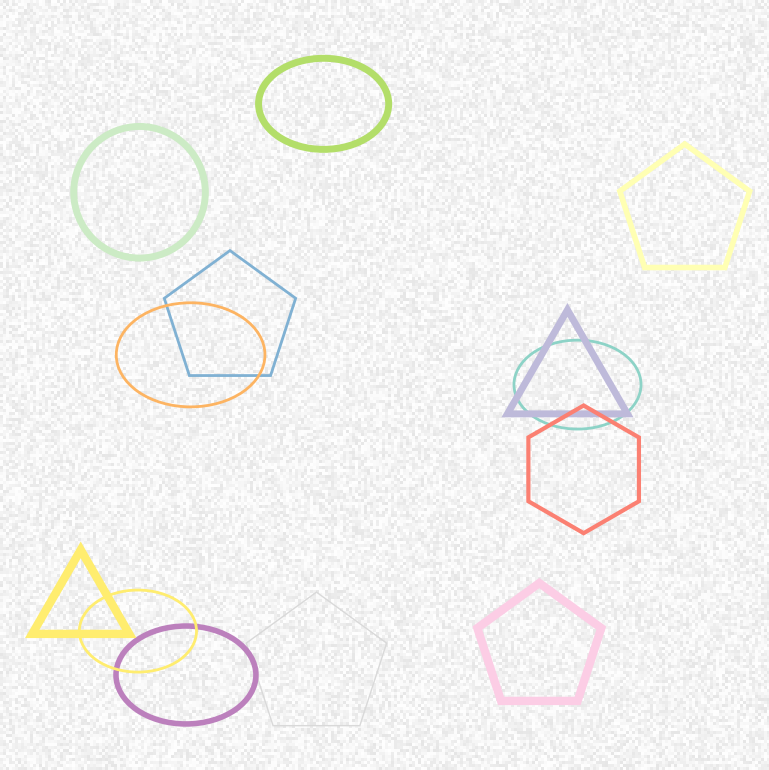[{"shape": "oval", "thickness": 1, "radius": 0.41, "center": [0.75, 0.501]}, {"shape": "pentagon", "thickness": 2, "radius": 0.44, "center": [0.889, 0.724]}, {"shape": "triangle", "thickness": 2.5, "radius": 0.45, "center": [0.737, 0.508]}, {"shape": "hexagon", "thickness": 1.5, "radius": 0.41, "center": [0.758, 0.39]}, {"shape": "pentagon", "thickness": 1, "radius": 0.45, "center": [0.299, 0.585]}, {"shape": "oval", "thickness": 1, "radius": 0.48, "center": [0.248, 0.539]}, {"shape": "oval", "thickness": 2.5, "radius": 0.42, "center": [0.42, 0.865]}, {"shape": "pentagon", "thickness": 3, "radius": 0.42, "center": [0.7, 0.158]}, {"shape": "pentagon", "thickness": 0.5, "radius": 0.48, "center": [0.411, 0.135]}, {"shape": "oval", "thickness": 2, "radius": 0.45, "center": [0.242, 0.123]}, {"shape": "circle", "thickness": 2.5, "radius": 0.43, "center": [0.181, 0.75]}, {"shape": "oval", "thickness": 1, "radius": 0.38, "center": [0.179, 0.18]}, {"shape": "triangle", "thickness": 3, "radius": 0.36, "center": [0.105, 0.213]}]